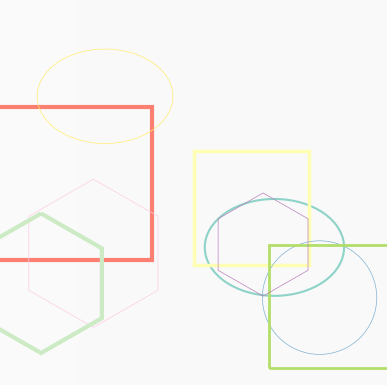[{"shape": "oval", "thickness": 1.5, "radius": 0.9, "center": [0.708, 0.357]}, {"shape": "square", "thickness": 2.5, "radius": 0.74, "center": [0.649, 0.461]}, {"shape": "square", "thickness": 3, "radius": 0.99, "center": [0.195, 0.523]}, {"shape": "circle", "thickness": 0.5, "radius": 0.74, "center": [0.825, 0.227]}, {"shape": "square", "thickness": 2, "radius": 0.8, "center": [0.854, 0.205]}, {"shape": "hexagon", "thickness": 0.5, "radius": 0.96, "center": [0.241, 0.342]}, {"shape": "hexagon", "thickness": 0.5, "radius": 0.67, "center": [0.679, 0.365]}, {"shape": "hexagon", "thickness": 3, "radius": 0.91, "center": [0.106, 0.264]}, {"shape": "oval", "thickness": 0.5, "radius": 0.88, "center": [0.271, 0.75]}]